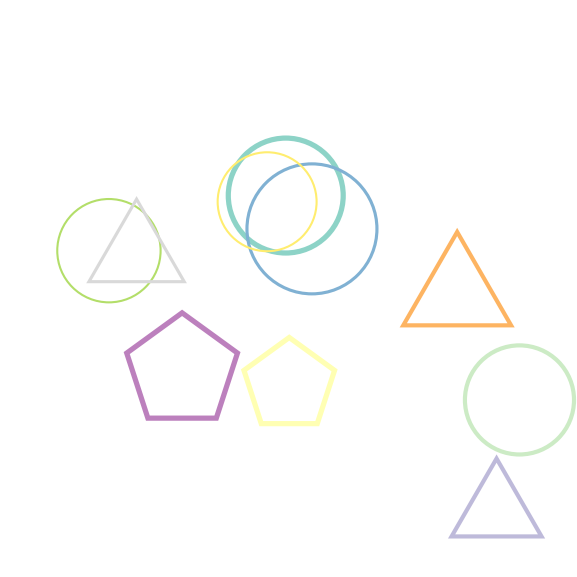[{"shape": "circle", "thickness": 2.5, "radius": 0.5, "center": [0.495, 0.661]}, {"shape": "pentagon", "thickness": 2.5, "radius": 0.41, "center": [0.501, 0.332]}, {"shape": "triangle", "thickness": 2, "radius": 0.45, "center": [0.86, 0.115]}, {"shape": "circle", "thickness": 1.5, "radius": 0.56, "center": [0.54, 0.603]}, {"shape": "triangle", "thickness": 2, "radius": 0.54, "center": [0.792, 0.49]}, {"shape": "circle", "thickness": 1, "radius": 0.45, "center": [0.189, 0.565]}, {"shape": "triangle", "thickness": 1.5, "radius": 0.48, "center": [0.236, 0.559]}, {"shape": "pentagon", "thickness": 2.5, "radius": 0.5, "center": [0.315, 0.357]}, {"shape": "circle", "thickness": 2, "radius": 0.47, "center": [0.9, 0.307]}, {"shape": "circle", "thickness": 1, "radius": 0.43, "center": [0.463, 0.65]}]